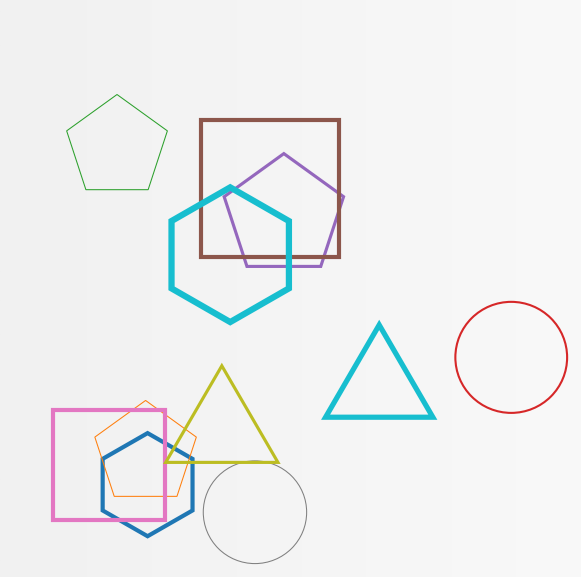[{"shape": "hexagon", "thickness": 2, "radius": 0.45, "center": [0.254, 0.16]}, {"shape": "pentagon", "thickness": 0.5, "radius": 0.46, "center": [0.25, 0.214]}, {"shape": "pentagon", "thickness": 0.5, "radius": 0.46, "center": [0.201, 0.744]}, {"shape": "circle", "thickness": 1, "radius": 0.48, "center": [0.88, 0.38]}, {"shape": "pentagon", "thickness": 1.5, "radius": 0.54, "center": [0.488, 0.625]}, {"shape": "square", "thickness": 2, "radius": 0.59, "center": [0.464, 0.673]}, {"shape": "square", "thickness": 2, "radius": 0.48, "center": [0.188, 0.194]}, {"shape": "circle", "thickness": 0.5, "radius": 0.44, "center": [0.439, 0.112]}, {"shape": "triangle", "thickness": 1.5, "radius": 0.56, "center": [0.382, 0.254]}, {"shape": "triangle", "thickness": 2.5, "radius": 0.53, "center": [0.652, 0.33]}, {"shape": "hexagon", "thickness": 3, "radius": 0.58, "center": [0.396, 0.558]}]